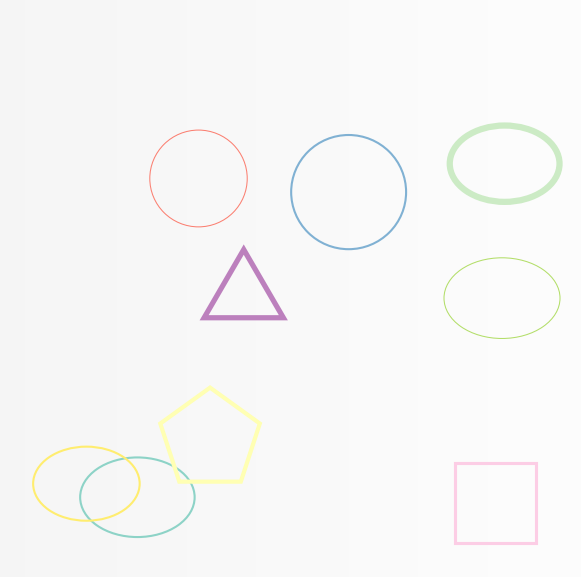[{"shape": "oval", "thickness": 1, "radius": 0.49, "center": [0.236, 0.138]}, {"shape": "pentagon", "thickness": 2, "radius": 0.45, "center": [0.361, 0.238]}, {"shape": "circle", "thickness": 0.5, "radius": 0.42, "center": [0.342, 0.69]}, {"shape": "circle", "thickness": 1, "radius": 0.49, "center": [0.6, 0.667]}, {"shape": "oval", "thickness": 0.5, "radius": 0.5, "center": [0.864, 0.483]}, {"shape": "square", "thickness": 1.5, "radius": 0.35, "center": [0.853, 0.128]}, {"shape": "triangle", "thickness": 2.5, "radius": 0.39, "center": [0.419, 0.488]}, {"shape": "oval", "thickness": 3, "radius": 0.47, "center": [0.868, 0.716]}, {"shape": "oval", "thickness": 1, "radius": 0.46, "center": [0.149, 0.162]}]